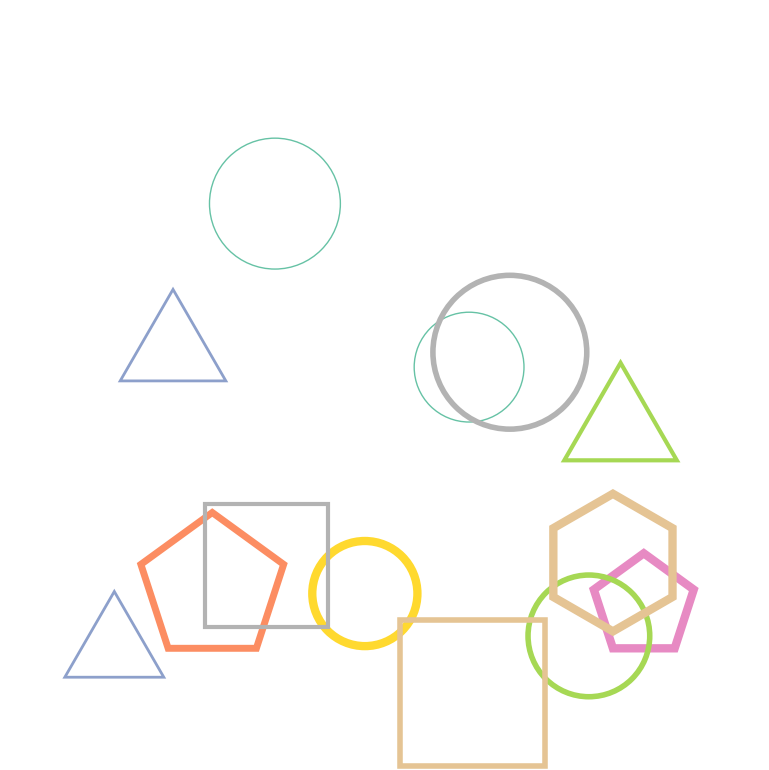[{"shape": "circle", "thickness": 0.5, "radius": 0.36, "center": [0.609, 0.523]}, {"shape": "circle", "thickness": 0.5, "radius": 0.42, "center": [0.357, 0.736]}, {"shape": "pentagon", "thickness": 2.5, "radius": 0.49, "center": [0.276, 0.237]}, {"shape": "triangle", "thickness": 1, "radius": 0.37, "center": [0.148, 0.158]}, {"shape": "triangle", "thickness": 1, "radius": 0.4, "center": [0.225, 0.545]}, {"shape": "pentagon", "thickness": 3, "radius": 0.34, "center": [0.836, 0.213]}, {"shape": "circle", "thickness": 2, "radius": 0.4, "center": [0.765, 0.174]}, {"shape": "triangle", "thickness": 1.5, "radius": 0.42, "center": [0.806, 0.444]}, {"shape": "circle", "thickness": 3, "radius": 0.34, "center": [0.474, 0.229]}, {"shape": "square", "thickness": 2, "radius": 0.47, "center": [0.614, 0.1]}, {"shape": "hexagon", "thickness": 3, "radius": 0.45, "center": [0.796, 0.269]}, {"shape": "square", "thickness": 1.5, "radius": 0.4, "center": [0.346, 0.266]}, {"shape": "circle", "thickness": 2, "radius": 0.5, "center": [0.662, 0.543]}]